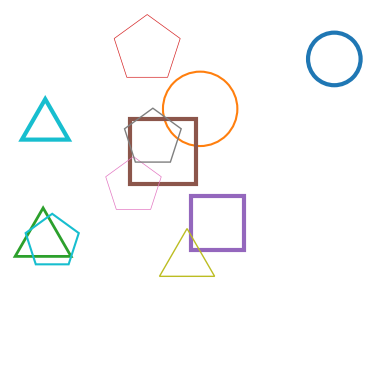[{"shape": "circle", "thickness": 3, "radius": 0.34, "center": [0.868, 0.847]}, {"shape": "circle", "thickness": 1.5, "radius": 0.48, "center": [0.52, 0.717]}, {"shape": "triangle", "thickness": 2, "radius": 0.42, "center": [0.112, 0.376]}, {"shape": "pentagon", "thickness": 0.5, "radius": 0.45, "center": [0.382, 0.872]}, {"shape": "square", "thickness": 3, "radius": 0.35, "center": [0.565, 0.42]}, {"shape": "square", "thickness": 3, "radius": 0.43, "center": [0.423, 0.607]}, {"shape": "pentagon", "thickness": 0.5, "radius": 0.38, "center": [0.347, 0.517]}, {"shape": "pentagon", "thickness": 1, "radius": 0.39, "center": [0.397, 0.642]}, {"shape": "triangle", "thickness": 1, "radius": 0.41, "center": [0.486, 0.324]}, {"shape": "pentagon", "thickness": 1.5, "radius": 0.36, "center": [0.136, 0.372]}, {"shape": "triangle", "thickness": 3, "radius": 0.35, "center": [0.118, 0.672]}]